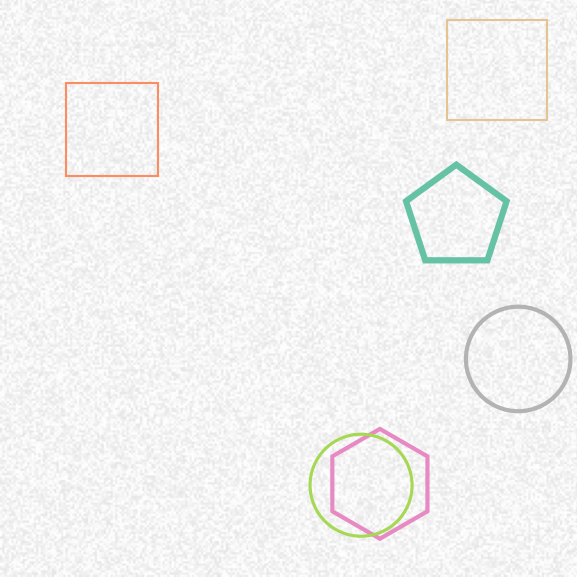[{"shape": "pentagon", "thickness": 3, "radius": 0.46, "center": [0.79, 0.622]}, {"shape": "square", "thickness": 1, "radius": 0.4, "center": [0.194, 0.775]}, {"shape": "hexagon", "thickness": 2, "radius": 0.48, "center": [0.658, 0.161]}, {"shape": "circle", "thickness": 1.5, "radius": 0.44, "center": [0.625, 0.159]}, {"shape": "square", "thickness": 1, "radius": 0.43, "center": [0.86, 0.878]}, {"shape": "circle", "thickness": 2, "radius": 0.45, "center": [0.897, 0.378]}]